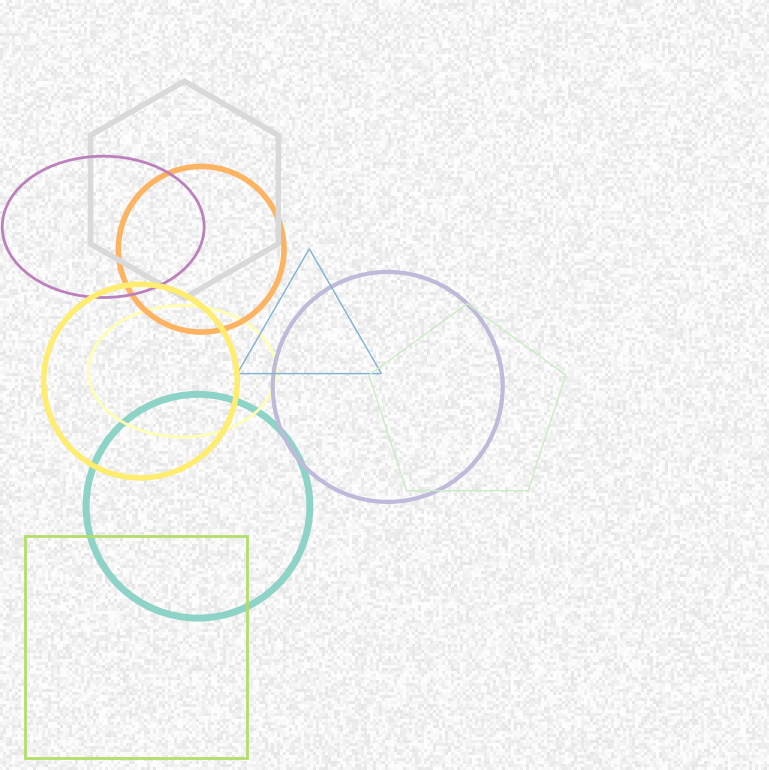[{"shape": "circle", "thickness": 2.5, "radius": 0.73, "center": [0.257, 0.343]}, {"shape": "oval", "thickness": 1, "radius": 0.61, "center": [0.237, 0.518]}, {"shape": "circle", "thickness": 1.5, "radius": 0.75, "center": [0.504, 0.498]}, {"shape": "triangle", "thickness": 0.5, "radius": 0.54, "center": [0.402, 0.569]}, {"shape": "circle", "thickness": 2, "radius": 0.54, "center": [0.261, 0.676]}, {"shape": "square", "thickness": 1, "radius": 0.72, "center": [0.177, 0.16]}, {"shape": "hexagon", "thickness": 2, "radius": 0.7, "center": [0.24, 0.754]}, {"shape": "oval", "thickness": 1, "radius": 0.66, "center": [0.134, 0.705]}, {"shape": "pentagon", "thickness": 0.5, "radius": 0.67, "center": [0.607, 0.471]}, {"shape": "circle", "thickness": 2, "radius": 0.63, "center": [0.182, 0.505]}]